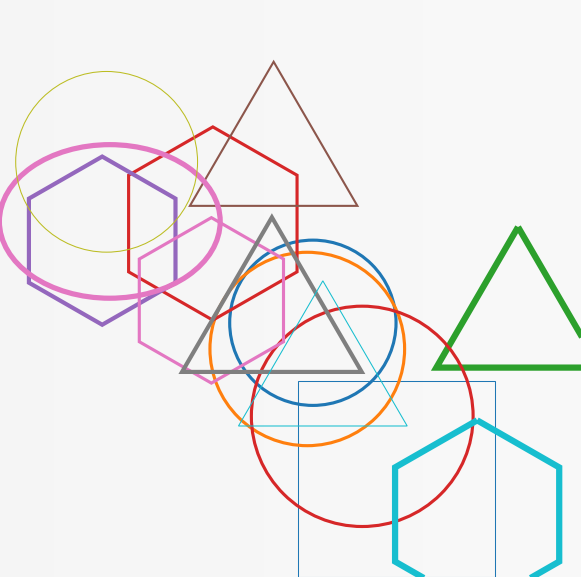[{"shape": "circle", "thickness": 1.5, "radius": 0.72, "center": [0.538, 0.44]}, {"shape": "square", "thickness": 0.5, "radius": 0.85, "center": [0.682, 0.17]}, {"shape": "circle", "thickness": 1.5, "radius": 0.84, "center": [0.529, 0.395]}, {"shape": "triangle", "thickness": 3, "radius": 0.81, "center": [0.891, 0.444]}, {"shape": "circle", "thickness": 1.5, "radius": 0.95, "center": [0.623, 0.278]}, {"shape": "hexagon", "thickness": 1.5, "radius": 0.84, "center": [0.366, 0.612]}, {"shape": "hexagon", "thickness": 2, "radius": 0.73, "center": [0.176, 0.582]}, {"shape": "triangle", "thickness": 1, "radius": 0.83, "center": [0.471, 0.726]}, {"shape": "oval", "thickness": 2.5, "radius": 0.95, "center": [0.189, 0.616]}, {"shape": "hexagon", "thickness": 1.5, "radius": 0.72, "center": [0.364, 0.479]}, {"shape": "triangle", "thickness": 2, "radius": 0.89, "center": [0.468, 0.444]}, {"shape": "circle", "thickness": 0.5, "radius": 0.78, "center": [0.183, 0.719]}, {"shape": "triangle", "thickness": 0.5, "radius": 0.84, "center": [0.555, 0.345]}, {"shape": "hexagon", "thickness": 3, "radius": 0.82, "center": [0.821, 0.108]}]